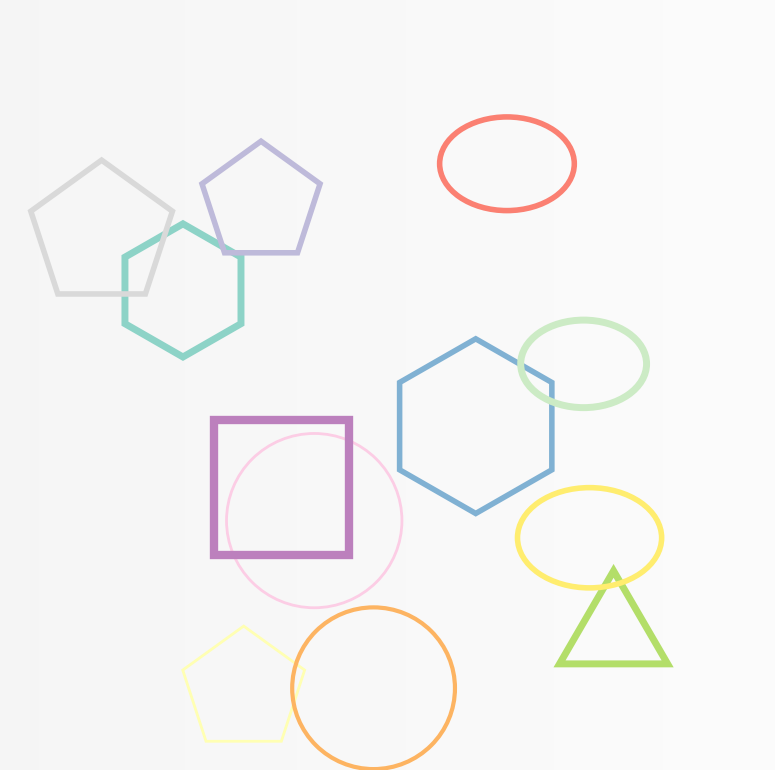[{"shape": "hexagon", "thickness": 2.5, "radius": 0.43, "center": [0.236, 0.623]}, {"shape": "pentagon", "thickness": 1, "radius": 0.41, "center": [0.314, 0.104]}, {"shape": "pentagon", "thickness": 2, "radius": 0.4, "center": [0.337, 0.736]}, {"shape": "oval", "thickness": 2, "radius": 0.43, "center": [0.654, 0.787]}, {"shape": "hexagon", "thickness": 2, "radius": 0.57, "center": [0.614, 0.447]}, {"shape": "circle", "thickness": 1.5, "radius": 0.53, "center": [0.482, 0.106]}, {"shape": "triangle", "thickness": 2.5, "radius": 0.4, "center": [0.792, 0.178]}, {"shape": "circle", "thickness": 1, "radius": 0.57, "center": [0.405, 0.324]}, {"shape": "pentagon", "thickness": 2, "radius": 0.48, "center": [0.131, 0.696]}, {"shape": "square", "thickness": 3, "radius": 0.44, "center": [0.363, 0.367]}, {"shape": "oval", "thickness": 2.5, "radius": 0.41, "center": [0.753, 0.527]}, {"shape": "oval", "thickness": 2, "radius": 0.46, "center": [0.761, 0.302]}]